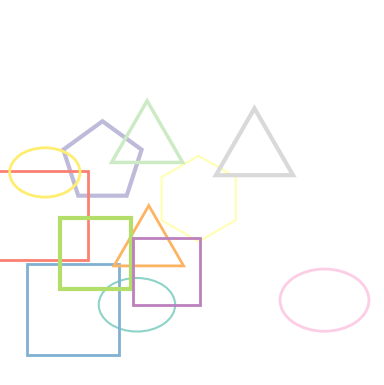[{"shape": "oval", "thickness": 1.5, "radius": 0.5, "center": [0.356, 0.208]}, {"shape": "hexagon", "thickness": 1.5, "radius": 0.56, "center": [0.516, 0.484]}, {"shape": "pentagon", "thickness": 3, "radius": 0.53, "center": [0.266, 0.578]}, {"shape": "square", "thickness": 2, "radius": 0.58, "center": [0.111, 0.441]}, {"shape": "square", "thickness": 2, "radius": 0.59, "center": [0.19, 0.196]}, {"shape": "triangle", "thickness": 2, "radius": 0.52, "center": [0.386, 0.362]}, {"shape": "square", "thickness": 3, "radius": 0.46, "center": [0.249, 0.342]}, {"shape": "oval", "thickness": 2, "radius": 0.58, "center": [0.843, 0.22]}, {"shape": "triangle", "thickness": 3, "radius": 0.58, "center": [0.661, 0.603]}, {"shape": "square", "thickness": 2, "radius": 0.44, "center": [0.432, 0.294]}, {"shape": "triangle", "thickness": 2.5, "radius": 0.53, "center": [0.382, 0.631]}, {"shape": "oval", "thickness": 2, "radius": 0.46, "center": [0.116, 0.552]}]